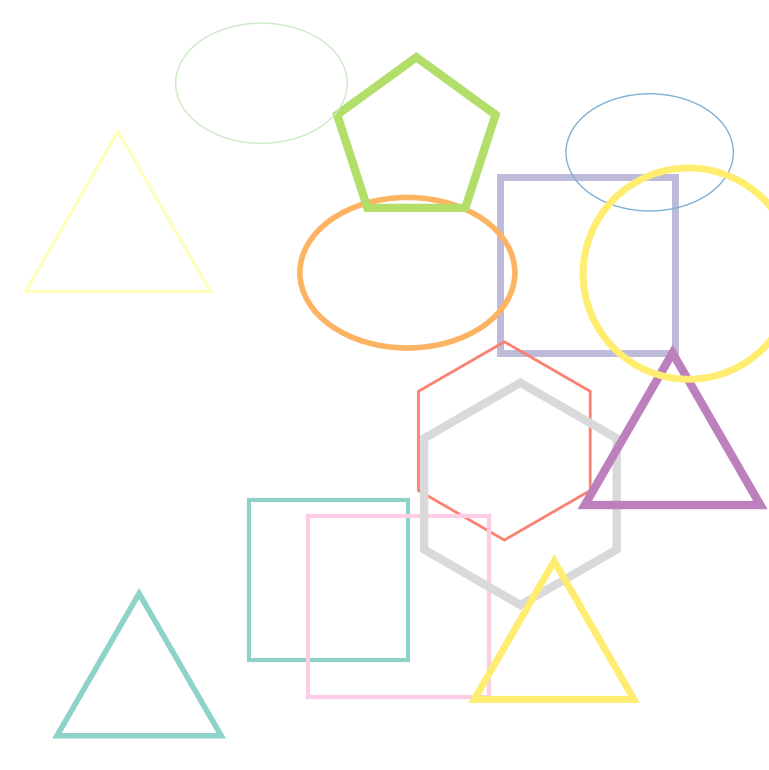[{"shape": "triangle", "thickness": 2, "radius": 0.62, "center": [0.181, 0.106]}, {"shape": "square", "thickness": 1.5, "radius": 0.52, "center": [0.427, 0.247]}, {"shape": "triangle", "thickness": 1, "radius": 0.69, "center": [0.153, 0.691]}, {"shape": "square", "thickness": 2.5, "radius": 0.57, "center": [0.763, 0.656]}, {"shape": "hexagon", "thickness": 1, "radius": 0.64, "center": [0.655, 0.427]}, {"shape": "oval", "thickness": 0.5, "radius": 0.54, "center": [0.844, 0.802]}, {"shape": "oval", "thickness": 2, "radius": 0.7, "center": [0.529, 0.646]}, {"shape": "pentagon", "thickness": 3, "radius": 0.54, "center": [0.541, 0.818]}, {"shape": "square", "thickness": 1.5, "radius": 0.59, "center": [0.517, 0.213]}, {"shape": "hexagon", "thickness": 3, "radius": 0.72, "center": [0.676, 0.359]}, {"shape": "triangle", "thickness": 3, "radius": 0.66, "center": [0.873, 0.41]}, {"shape": "oval", "thickness": 0.5, "radius": 0.56, "center": [0.34, 0.892]}, {"shape": "circle", "thickness": 2.5, "radius": 0.69, "center": [0.894, 0.645]}, {"shape": "triangle", "thickness": 2.5, "radius": 0.6, "center": [0.72, 0.152]}]